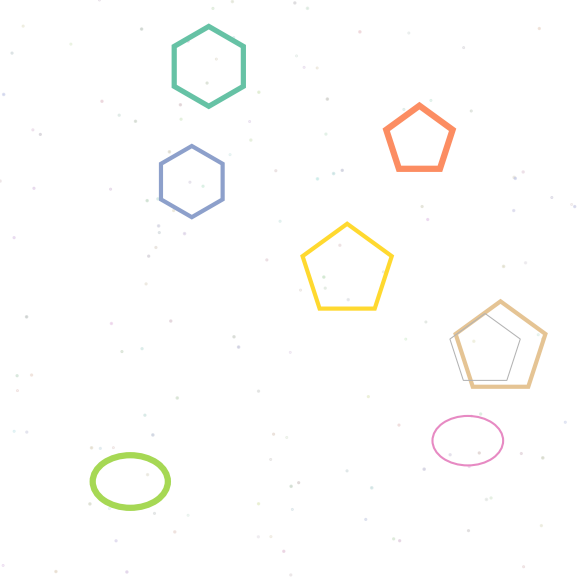[{"shape": "hexagon", "thickness": 2.5, "radius": 0.35, "center": [0.362, 0.884]}, {"shape": "pentagon", "thickness": 3, "radius": 0.3, "center": [0.726, 0.756]}, {"shape": "hexagon", "thickness": 2, "radius": 0.31, "center": [0.332, 0.685]}, {"shape": "oval", "thickness": 1, "radius": 0.31, "center": [0.81, 0.236]}, {"shape": "oval", "thickness": 3, "radius": 0.33, "center": [0.226, 0.165]}, {"shape": "pentagon", "thickness": 2, "radius": 0.41, "center": [0.601, 0.53]}, {"shape": "pentagon", "thickness": 2, "radius": 0.41, "center": [0.867, 0.396]}, {"shape": "pentagon", "thickness": 0.5, "radius": 0.32, "center": [0.84, 0.392]}]